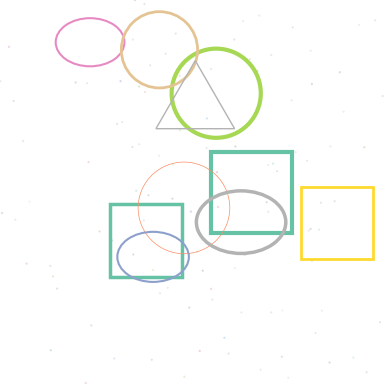[{"shape": "square", "thickness": 3, "radius": 0.53, "center": [0.653, 0.501]}, {"shape": "square", "thickness": 2.5, "radius": 0.47, "center": [0.379, 0.375]}, {"shape": "circle", "thickness": 0.5, "radius": 0.6, "center": [0.478, 0.46]}, {"shape": "oval", "thickness": 1.5, "radius": 0.46, "center": [0.398, 0.333]}, {"shape": "oval", "thickness": 1.5, "radius": 0.45, "center": [0.234, 0.89]}, {"shape": "circle", "thickness": 3, "radius": 0.58, "center": [0.562, 0.758]}, {"shape": "square", "thickness": 2, "radius": 0.47, "center": [0.875, 0.42]}, {"shape": "circle", "thickness": 2, "radius": 0.5, "center": [0.414, 0.871]}, {"shape": "triangle", "thickness": 1, "radius": 0.59, "center": [0.507, 0.725]}, {"shape": "oval", "thickness": 2.5, "radius": 0.58, "center": [0.626, 0.423]}]